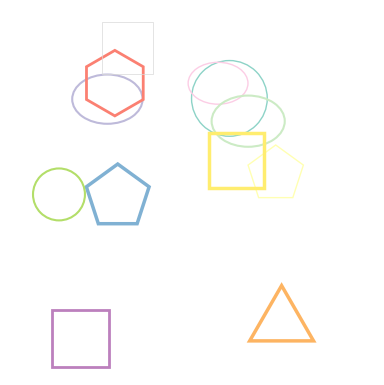[{"shape": "circle", "thickness": 1, "radius": 0.49, "center": [0.596, 0.744]}, {"shape": "pentagon", "thickness": 1, "radius": 0.38, "center": [0.716, 0.548]}, {"shape": "oval", "thickness": 1.5, "radius": 0.46, "center": [0.279, 0.742]}, {"shape": "hexagon", "thickness": 2, "radius": 0.43, "center": [0.298, 0.784]}, {"shape": "pentagon", "thickness": 2.5, "radius": 0.43, "center": [0.306, 0.488]}, {"shape": "triangle", "thickness": 2.5, "radius": 0.48, "center": [0.731, 0.162]}, {"shape": "circle", "thickness": 1.5, "radius": 0.34, "center": [0.153, 0.495]}, {"shape": "oval", "thickness": 1, "radius": 0.39, "center": [0.566, 0.784]}, {"shape": "square", "thickness": 0.5, "radius": 0.33, "center": [0.331, 0.875]}, {"shape": "square", "thickness": 2, "radius": 0.37, "center": [0.21, 0.12]}, {"shape": "oval", "thickness": 1.5, "radius": 0.47, "center": [0.645, 0.685]}, {"shape": "square", "thickness": 2.5, "radius": 0.35, "center": [0.614, 0.583]}]